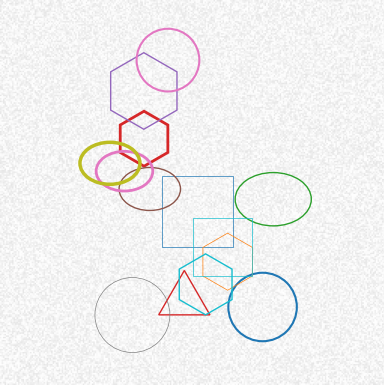[{"shape": "square", "thickness": 0.5, "radius": 0.46, "center": [0.514, 0.451]}, {"shape": "circle", "thickness": 1.5, "radius": 0.44, "center": [0.682, 0.203]}, {"shape": "hexagon", "thickness": 0.5, "radius": 0.37, "center": [0.591, 0.32]}, {"shape": "oval", "thickness": 1, "radius": 0.49, "center": [0.71, 0.483]}, {"shape": "triangle", "thickness": 1, "radius": 0.38, "center": [0.479, 0.221]}, {"shape": "hexagon", "thickness": 2, "radius": 0.36, "center": [0.374, 0.64]}, {"shape": "hexagon", "thickness": 1, "radius": 0.5, "center": [0.374, 0.764]}, {"shape": "oval", "thickness": 1, "radius": 0.4, "center": [0.389, 0.509]}, {"shape": "circle", "thickness": 1.5, "radius": 0.41, "center": [0.436, 0.844]}, {"shape": "oval", "thickness": 2, "radius": 0.37, "center": [0.323, 0.555]}, {"shape": "circle", "thickness": 0.5, "radius": 0.49, "center": [0.344, 0.182]}, {"shape": "oval", "thickness": 2.5, "radius": 0.39, "center": [0.286, 0.576]}, {"shape": "hexagon", "thickness": 1, "radius": 0.4, "center": [0.534, 0.261]}, {"shape": "square", "thickness": 0.5, "radius": 0.38, "center": [0.578, 0.358]}]